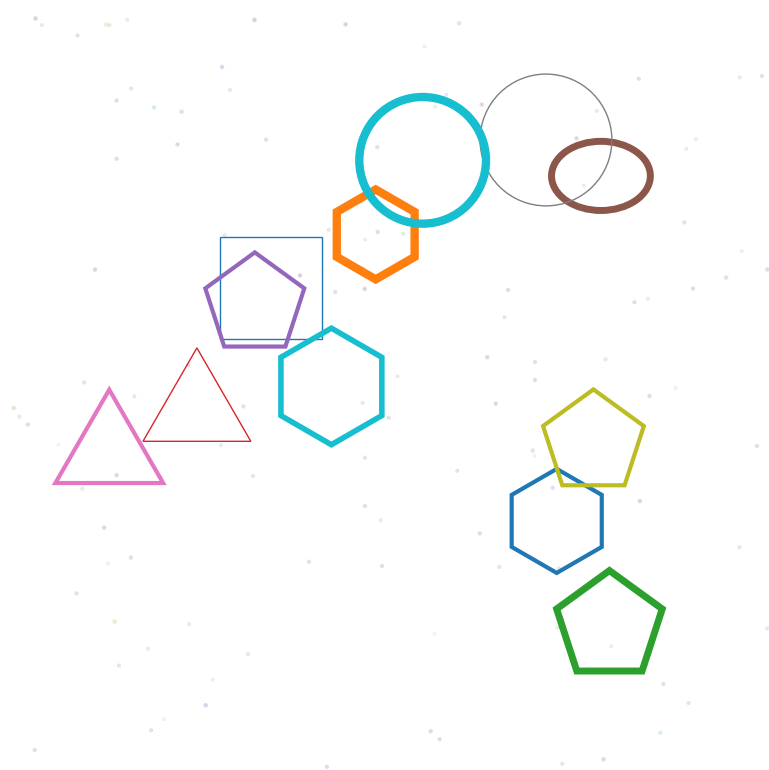[{"shape": "square", "thickness": 0.5, "radius": 0.33, "center": [0.352, 0.626]}, {"shape": "hexagon", "thickness": 1.5, "radius": 0.34, "center": [0.723, 0.323]}, {"shape": "hexagon", "thickness": 3, "radius": 0.29, "center": [0.488, 0.696]}, {"shape": "pentagon", "thickness": 2.5, "radius": 0.36, "center": [0.791, 0.187]}, {"shape": "triangle", "thickness": 0.5, "radius": 0.4, "center": [0.256, 0.467]}, {"shape": "pentagon", "thickness": 1.5, "radius": 0.34, "center": [0.331, 0.605]}, {"shape": "oval", "thickness": 2.5, "radius": 0.32, "center": [0.78, 0.772]}, {"shape": "triangle", "thickness": 1.5, "radius": 0.4, "center": [0.142, 0.413]}, {"shape": "circle", "thickness": 0.5, "radius": 0.43, "center": [0.709, 0.818]}, {"shape": "pentagon", "thickness": 1.5, "radius": 0.34, "center": [0.771, 0.425]}, {"shape": "circle", "thickness": 3, "radius": 0.41, "center": [0.549, 0.792]}, {"shape": "hexagon", "thickness": 2, "radius": 0.38, "center": [0.43, 0.498]}]